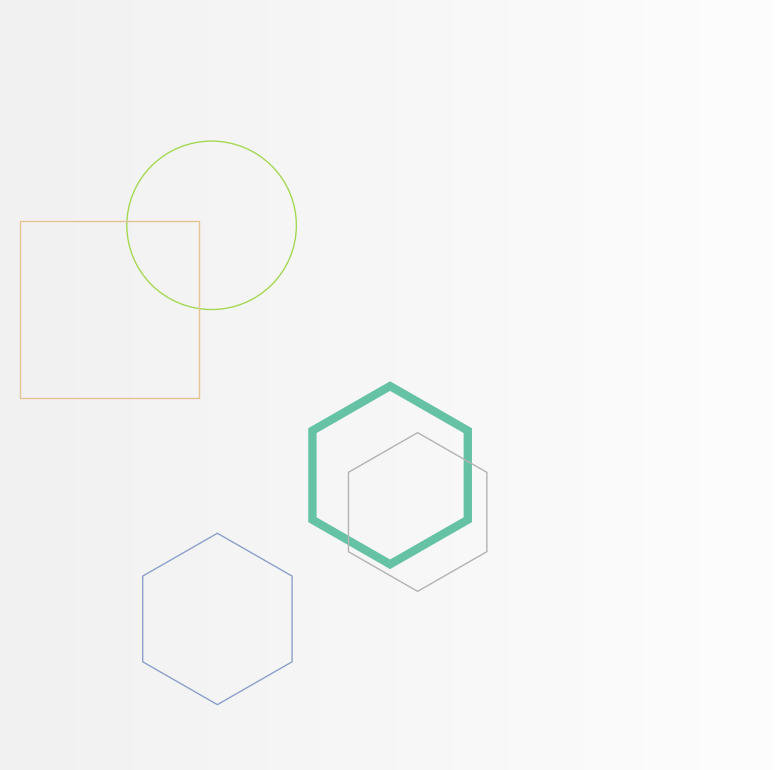[{"shape": "hexagon", "thickness": 3, "radius": 0.58, "center": [0.503, 0.383]}, {"shape": "hexagon", "thickness": 0.5, "radius": 0.56, "center": [0.28, 0.196]}, {"shape": "circle", "thickness": 0.5, "radius": 0.55, "center": [0.273, 0.707]}, {"shape": "square", "thickness": 0.5, "radius": 0.58, "center": [0.141, 0.598]}, {"shape": "hexagon", "thickness": 0.5, "radius": 0.52, "center": [0.539, 0.335]}]